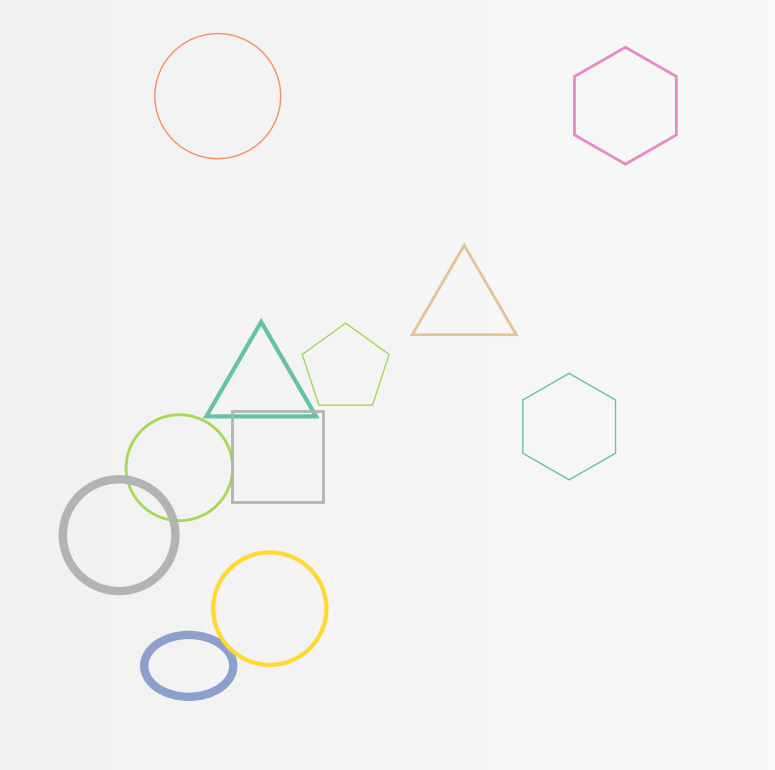[{"shape": "triangle", "thickness": 1.5, "radius": 0.41, "center": [0.337, 0.5]}, {"shape": "hexagon", "thickness": 0.5, "radius": 0.35, "center": [0.734, 0.446]}, {"shape": "circle", "thickness": 0.5, "radius": 0.41, "center": [0.281, 0.875]}, {"shape": "oval", "thickness": 3, "radius": 0.29, "center": [0.244, 0.135]}, {"shape": "hexagon", "thickness": 1, "radius": 0.38, "center": [0.807, 0.863]}, {"shape": "pentagon", "thickness": 0.5, "radius": 0.29, "center": [0.446, 0.521]}, {"shape": "circle", "thickness": 1, "radius": 0.34, "center": [0.231, 0.393]}, {"shape": "circle", "thickness": 1.5, "radius": 0.37, "center": [0.348, 0.21]}, {"shape": "triangle", "thickness": 1, "radius": 0.39, "center": [0.599, 0.604]}, {"shape": "circle", "thickness": 3, "radius": 0.36, "center": [0.154, 0.305]}, {"shape": "square", "thickness": 1, "radius": 0.29, "center": [0.358, 0.407]}]